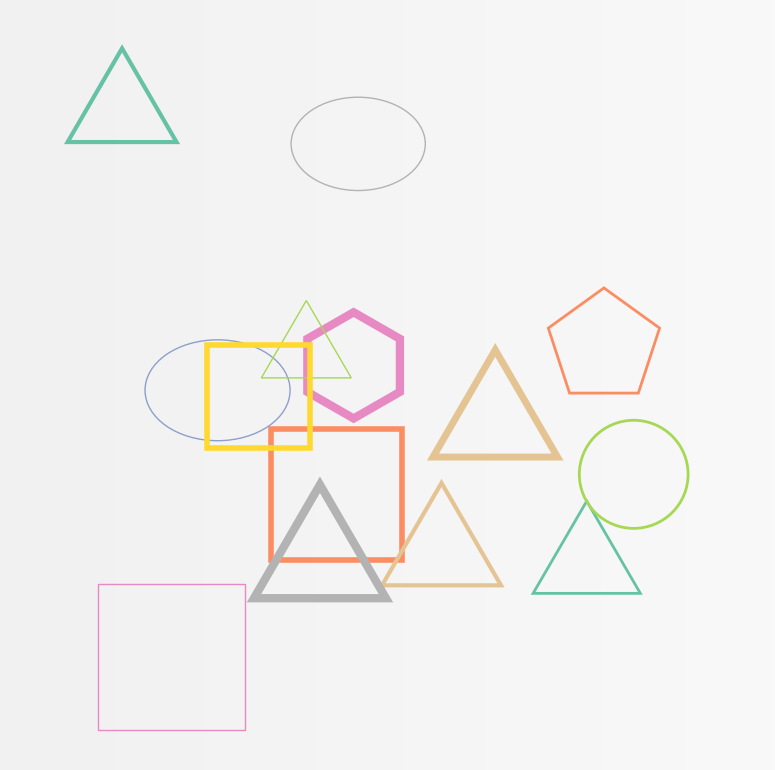[{"shape": "triangle", "thickness": 1, "radius": 0.4, "center": [0.757, 0.269]}, {"shape": "triangle", "thickness": 1.5, "radius": 0.41, "center": [0.158, 0.856]}, {"shape": "pentagon", "thickness": 1, "radius": 0.38, "center": [0.779, 0.551]}, {"shape": "square", "thickness": 2, "radius": 0.42, "center": [0.434, 0.358]}, {"shape": "oval", "thickness": 0.5, "radius": 0.47, "center": [0.281, 0.493]}, {"shape": "square", "thickness": 0.5, "radius": 0.47, "center": [0.221, 0.147]}, {"shape": "hexagon", "thickness": 3, "radius": 0.34, "center": [0.456, 0.525]}, {"shape": "circle", "thickness": 1, "radius": 0.35, "center": [0.818, 0.384]}, {"shape": "triangle", "thickness": 0.5, "radius": 0.33, "center": [0.395, 0.543]}, {"shape": "square", "thickness": 2, "radius": 0.33, "center": [0.333, 0.485]}, {"shape": "triangle", "thickness": 1.5, "radius": 0.44, "center": [0.57, 0.284]}, {"shape": "triangle", "thickness": 2.5, "radius": 0.46, "center": [0.639, 0.453]}, {"shape": "triangle", "thickness": 3, "radius": 0.49, "center": [0.413, 0.272]}, {"shape": "oval", "thickness": 0.5, "radius": 0.43, "center": [0.462, 0.813]}]